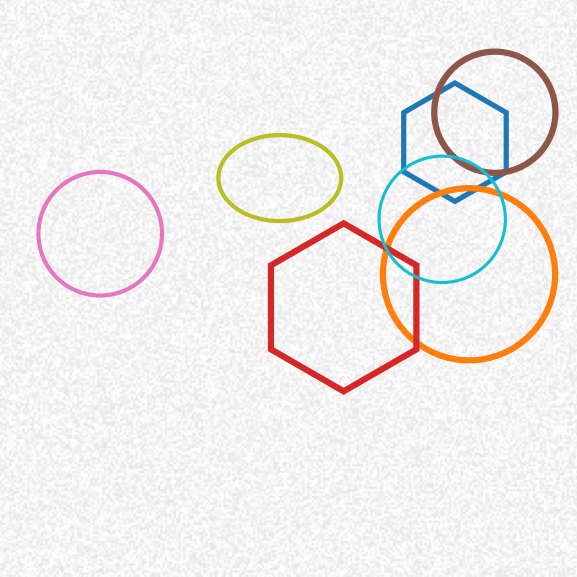[{"shape": "hexagon", "thickness": 2.5, "radius": 0.51, "center": [0.788, 0.753]}, {"shape": "circle", "thickness": 3, "radius": 0.75, "center": [0.812, 0.524]}, {"shape": "hexagon", "thickness": 3, "radius": 0.73, "center": [0.595, 0.467]}, {"shape": "circle", "thickness": 3, "radius": 0.52, "center": [0.857, 0.805]}, {"shape": "circle", "thickness": 2, "radius": 0.54, "center": [0.174, 0.594]}, {"shape": "oval", "thickness": 2, "radius": 0.53, "center": [0.484, 0.691]}, {"shape": "circle", "thickness": 1.5, "radius": 0.55, "center": [0.766, 0.619]}]